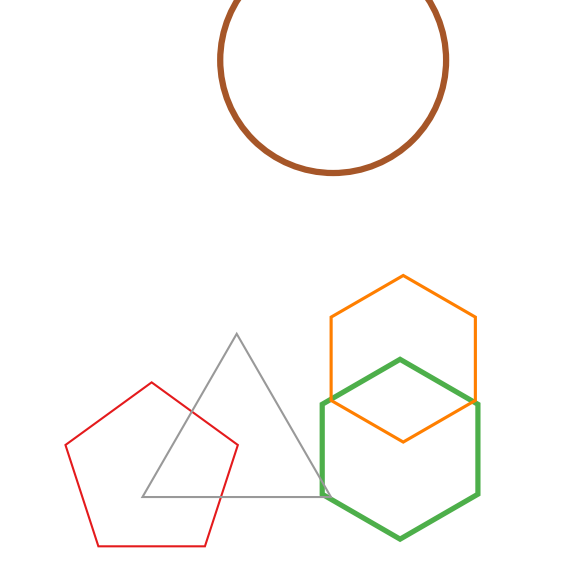[{"shape": "pentagon", "thickness": 1, "radius": 0.78, "center": [0.263, 0.18]}, {"shape": "hexagon", "thickness": 2.5, "radius": 0.78, "center": [0.693, 0.221]}, {"shape": "hexagon", "thickness": 1.5, "radius": 0.72, "center": [0.698, 0.378]}, {"shape": "circle", "thickness": 3, "radius": 0.98, "center": [0.577, 0.895]}, {"shape": "triangle", "thickness": 1, "radius": 0.94, "center": [0.41, 0.233]}]